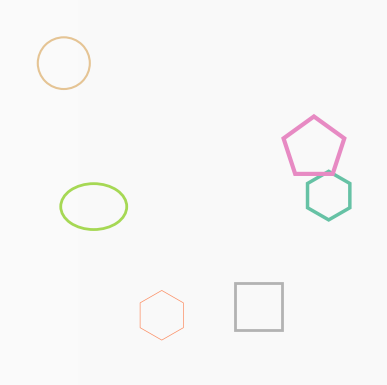[{"shape": "hexagon", "thickness": 2.5, "radius": 0.32, "center": [0.848, 0.492]}, {"shape": "hexagon", "thickness": 0.5, "radius": 0.32, "center": [0.417, 0.181]}, {"shape": "pentagon", "thickness": 3, "radius": 0.41, "center": [0.81, 0.615]}, {"shape": "oval", "thickness": 2, "radius": 0.43, "center": [0.242, 0.463]}, {"shape": "circle", "thickness": 1.5, "radius": 0.34, "center": [0.165, 0.836]}, {"shape": "square", "thickness": 2, "radius": 0.31, "center": [0.667, 0.204]}]